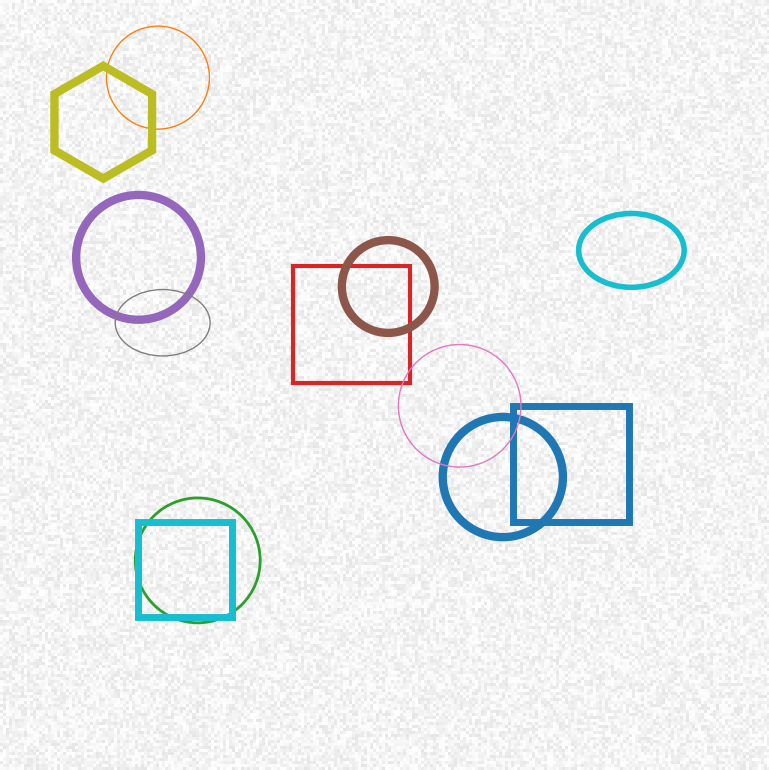[{"shape": "square", "thickness": 2.5, "radius": 0.38, "center": [0.741, 0.397]}, {"shape": "circle", "thickness": 3, "radius": 0.39, "center": [0.653, 0.38]}, {"shape": "circle", "thickness": 0.5, "radius": 0.33, "center": [0.205, 0.899]}, {"shape": "circle", "thickness": 1, "radius": 0.41, "center": [0.257, 0.272]}, {"shape": "square", "thickness": 1.5, "radius": 0.38, "center": [0.456, 0.579]}, {"shape": "circle", "thickness": 3, "radius": 0.41, "center": [0.18, 0.666]}, {"shape": "circle", "thickness": 3, "radius": 0.3, "center": [0.504, 0.628]}, {"shape": "circle", "thickness": 0.5, "radius": 0.4, "center": [0.597, 0.473]}, {"shape": "oval", "thickness": 0.5, "radius": 0.31, "center": [0.211, 0.581]}, {"shape": "hexagon", "thickness": 3, "radius": 0.37, "center": [0.134, 0.841]}, {"shape": "square", "thickness": 2.5, "radius": 0.31, "center": [0.24, 0.26]}, {"shape": "oval", "thickness": 2, "radius": 0.34, "center": [0.82, 0.675]}]